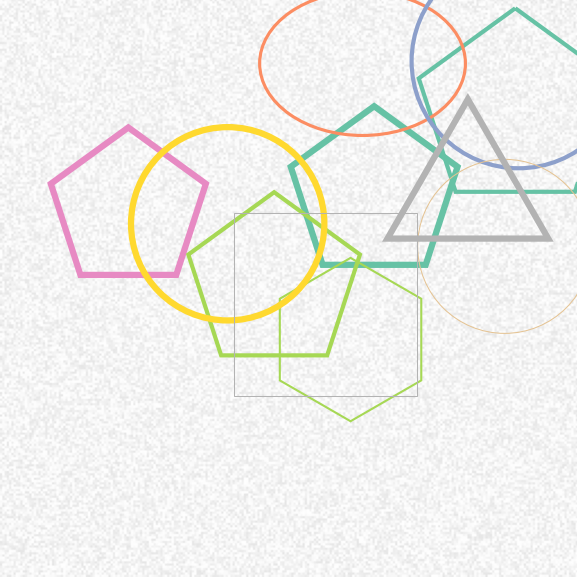[{"shape": "pentagon", "thickness": 3, "radius": 0.76, "center": [0.648, 0.663]}, {"shape": "pentagon", "thickness": 2, "radius": 0.88, "center": [0.892, 0.809]}, {"shape": "oval", "thickness": 1.5, "radius": 0.89, "center": [0.628, 0.889]}, {"shape": "circle", "thickness": 2, "radius": 0.93, "center": [0.898, 0.893]}, {"shape": "pentagon", "thickness": 3, "radius": 0.71, "center": [0.222, 0.637]}, {"shape": "hexagon", "thickness": 1, "radius": 0.71, "center": [0.607, 0.411]}, {"shape": "pentagon", "thickness": 2, "radius": 0.78, "center": [0.475, 0.51]}, {"shape": "circle", "thickness": 3, "radius": 0.84, "center": [0.394, 0.612]}, {"shape": "circle", "thickness": 0.5, "radius": 0.75, "center": [0.874, 0.573]}, {"shape": "triangle", "thickness": 3, "radius": 0.8, "center": [0.81, 0.666]}, {"shape": "square", "thickness": 0.5, "radius": 0.79, "center": [0.563, 0.472]}]